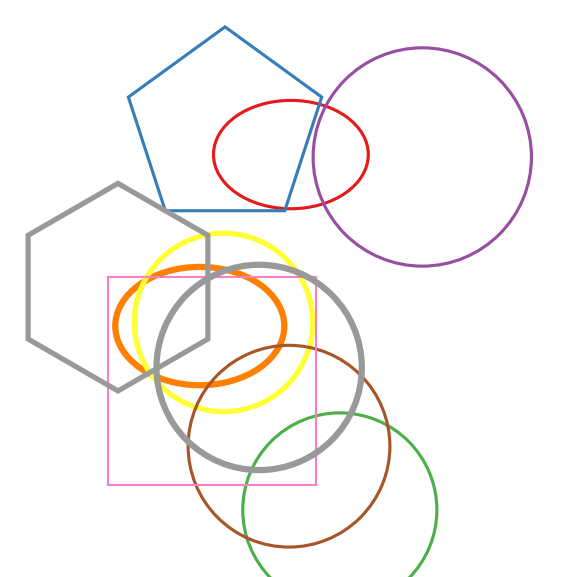[{"shape": "oval", "thickness": 1.5, "radius": 0.67, "center": [0.504, 0.732]}, {"shape": "pentagon", "thickness": 1.5, "radius": 0.88, "center": [0.39, 0.777]}, {"shape": "circle", "thickness": 1.5, "radius": 0.84, "center": [0.588, 0.116]}, {"shape": "circle", "thickness": 1.5, "radius": 0.95, "center": [0.731, 0.727]}, {"shape": "oval", "thickness": 3, "radius": 0.73, "center": [0.346, 0.435]}, {"shape": "circle", "thickness": 2.5, "radius": 0.77, "center": [0.387, 0.441]}, {"shape": "circle", "thickness": 1.5, "radius": 0.87, "center": [0.5, 0.226]}, {"shape": "square", "thickness": 1, "radius": 0.9, "center": [0.367, 0.339]}, {"shape": "circle", "thickness": 3, "radius": 0.89, "center": [0.449, 0.363]}, {"shape": "hexagon", "thickness": 2.5, "radius": 0.9, "center": [0.204, 0.502]}]